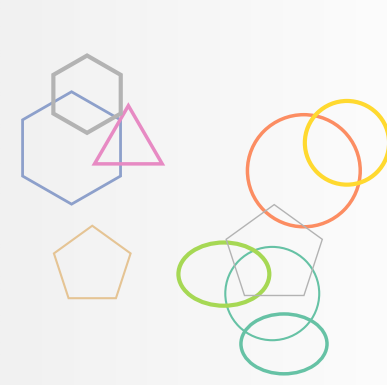[{"shape": "circle", "thickness": 1.5, "radius": 0.61, "center": [0.703, 0.238]}, {"shape": "oval", "thickness": 2.5, "radius": 0.56, "center": [0.733, 0.107]}, {"shape": "circle", "thickness": 2.5, "radius": 0.73, "center": [0.784, 0.557]}, {"shape": "hexagon", "thickness": 2, "radius": 0.73, "center": [0.185, 0.616]}, {"shape": "triangle", "thickness": 2.5, "radius": 0.5, "center": [0.331, 0.625]}, {"shape": "oval", "thickness": 3, "radius": 0.59, "center": [0.578, 0.288]}, {"shape": "circle", "thickness": 3, "radius": 0.54, "center": [0.895, 0.629]}, {"shape": "pentagon", "thickness": 1.5, "radius": 0.52, "center": [0.238, 0.31]}, {"shape": "pentagon", "thickness": 1, "radius": 0.65, "center": [0.708, 0.338]}, {"shape": "hexagon", "thickness": 3, "radius": 0.5, "center": [0.225, 0.755]}]